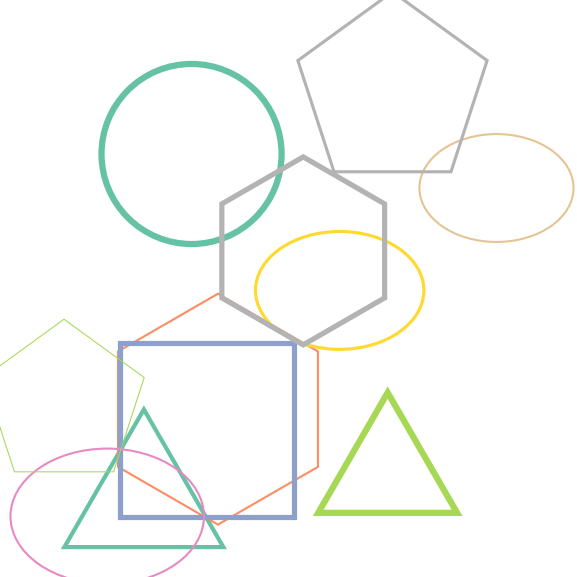[{"shape": "circle", "thickness": 3, "radius": 0.78, "center": [0.332, 0.732]}, {"shape": "triangle", "thickness": 2, "radius": 0.79, "center": [0.249, 0.131]}, {"shape": "hexagon", "thickness": 1, "radius": 1.0, "center": [0.377, 0.291]}, {"shape": "square", "thickness": 2.5, "radius": 0.75, "center": [0.358, 0.254]}, {"shape": "oval", "thickness": 1, "radius": 0.84, "center": [0.186, 0.105]}, {"shape": "triangle", "thickness": 3, "radius": 0.69, "center": [0.671, 0.18]}, {"shape": "pentagon", "thickness": 0.5, "radius": 0.73, "center": [0.111, 0.3]}, {"shape": "oval", "thickness": 1.5, "radius": 0.73, "center": [0.588, 0.496]}, {"shape": "oval", "thickness": 1, "radius": 0.67, "center": [0.86, 0.674]}, {"shape": "hexagon", "thickness": 2.5, "radius": 0.81, "center": [0.525, 0.565]}, {"shape": "pentagon", "thickness": 1.5, "radius": 0.86, "center": [0.68, 0.841]}]